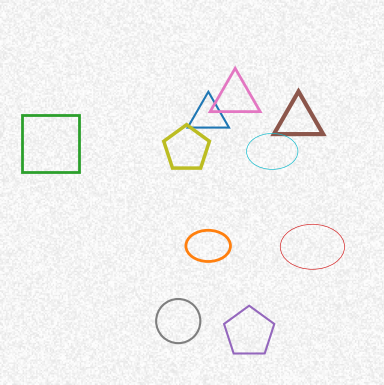[{"shape": "triangle", "thickness": 1.5, "radius": 0.31, "center": [0.541, 0.7]}, {"shape": "oval", "thickness": 2, "radius": 0.29, "center": [0.541, 0.361]}, {"shape": "square", "thickness": 2, "radius": 0.37, "center": [0.13, 0.626]}, {"shape": "oval", "thickness": 0.5, "radius": 0.42, "center": [0.811, 0.359]}, {"shape": "pentagon", "thickness": 1.5, "radius": 0.34, "center": [0.647, 0.137]}, {"shape": "triangle", "thickness": 3, "radius": 0.37, "center": [0.775, 0.689]}, {"shape": "triangle", "thickness": 2, "radius": 0.38, "center": [0.611, 0.748]}, {"shape": "circle", "thickness": 1.5, "radius": 0.29, "center": [0.463, 0.166]}, {"shape": "pentagon", "thickness": 2.5, "radius": 0.31, "center": [0.485, 0.614]}, {"shape": "oval", "thickness": 0.5, "radius": 0.33, "center": [0.707, 0.607]}]